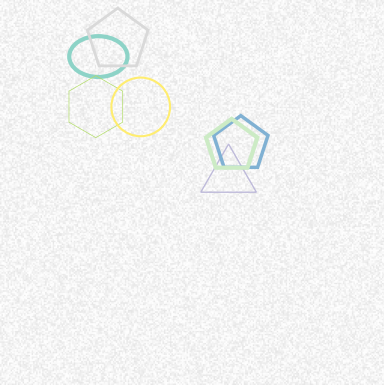[{"shape": "oval", "thickness": 3, "radius": 0.38, "center": [0.255, 0.853]}, {"shape": "triangle", "thickness": 1, "radius": 0.42, "center": [0.594, 0.542]}, {"shape": "pentagon", "thickness": 2.5, "radius": 0.37, "center": [0.626, 0.625]}, {"shape": "hexagon", "thickness": 0.5, "radius": 0.4, "center": [0.249, 0.723]}, {"shape": "pentagon", "thickness": 2, "radius": 0.41, "center": [0.306, 0.896]}, {"shape": "pentagon", "thickness": 3, "radius": 0.35, "center": [0.602, 0.621]}, {"shape": "circle", "thickness": 1.5, "radius": 0.38, "center": [0.365, 0.722]}]